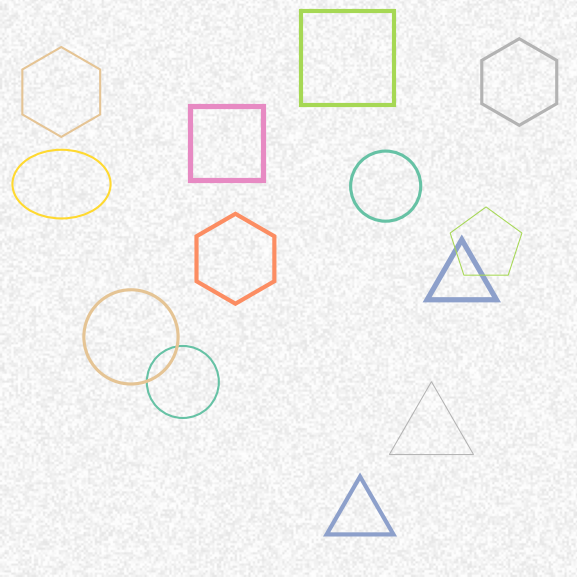[{"shape": "circle", "thickness": 1.5, "radius": 0.3, "center": [0.668, 0.677]}, {"shape": "circle", "thickness": 1, "radius": 0.31, "center": [0.317, 0.338]}, {"shape": "hexagon", "thickness": 2, "radius": 0.39, "center": [0.408, 0.551]}, {"shape": "triangle", "thickness": 2, "radius": 0.33, "center": [0.623, 0.107]}, {"shape": "triangle", "thickness": 2.5, "radius": 0.35, "center": [0.8, 0.515]}, {"shape": "square", "thickness": 2.5, "radius": 0.32, "center": [0.392, 0.751]}, {"shape": "square", "thickness": 2, "radius": 0.4, "center": [0.601, 0.899]}, {"shape": "pentagon", "thickness": 0.5, "radius": 0.33, "center": [0.842, 0.575]}, {"shape": "oval", "thickness": 1, "radius": 0.42, "center": [0.107, 0.68]}, {"shape": "circle", "thickness": 1.5, "radius": 0.41, "center": [0.227, 0.416]}, {"shape": "hexagon", "thickness": 1, "radius": 0.39, "center": [0.106, 0.84]}, {"shape": "triangle", "thickness": 0.5, "radius": 0.42, "center": [0.747, 0.254]}, {"shape": "hexagon", "thickness": 1.5, "radius": 0.37, "center": [0.899, 0.857]}]